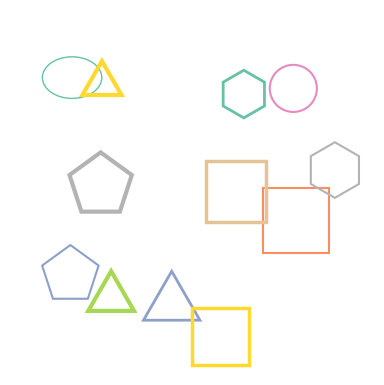[{"shape": "oval", "thickness": 1, "radius": 0.39, "center": [0.187, 0.798]}, {"shape": "hexagon", "thickness": 2, "radius": 0.31, "center": [0.633, 0.756]}, {"shape": "square", "thickness": 1.5, "radius": 0.43, "center": [0.769, 0.427]}, {"shape": "triangle", "thickness": 2, "radius": 0.42, "center": [0.446, 0.211]}, {"shape": "pentagon", "thickness": 1.5, "radius": 0.39, "center": [0.183, 0.286]}, {"shape": "circle", "thickness": 1.5, "radius": 0.31, "center": [0.762, 0.77]}, {"shape": "triangle", "thickness": 3, "radius": 0.34, "center": [0.289, 0.227]}, {"shape": "triangle", "thickness": 3, "radius": 0.29, "center": [0.265, 0.783]}, {"shape": "square", "thickness": 2.5, "radius": 0.37, "center": [0.574, 0.126]}, {"shape": "square", "thickness": 2.5, "radius": 0.39, "center": [0.614, 0.503]}, {"shape": "pentagon", "thickness": 3, "radius": 0.43, "center": [0.261, 0.519]}, {"shape": "hexagon", "thickness": 1.5, "radius": 0.36, "center": [0.87, 0.558]}]